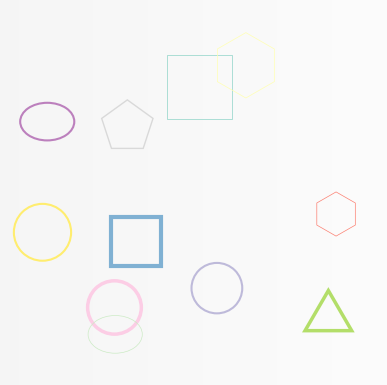[{"shape": "square", "thickness": 0.5, "radius": 0.42, "center": [0.515, 0.774]}, {"shape": "hexagon", "thickness": 0.5, "radius": 0.42, "center": [0.634, 0.83]}, {"shape": "circle", "thickness": 1.5, "radius": 0.33, "center": [0.56, 0.252]}, {"shape": "hexagon", "thickness": 0.5, "radius": 0.29, "center": [0.867, 0.444]}, {"shape": "square", "thickness": 3, "radius": 0.32, "center": [0.351, 0.374]}, {"shape": "triangle", "thickness": 2.5, "radius": 0.35, "center": [0.847, 0.176]}, {"shape": "circle", "thickness": 2.5, "radius": 0.35, "center": [0.295, 0.201]}, {"shape": "pentagon", "thickness": 1, "radius": 0.35, "center": [0.329, 0.671]}, {"shape": "oval", "thickness": 1.5, "radius": 0.35, "center": [0.122, 0.684]}, {"shape": "oval", "thickness": 0.5, "radius": 0.35, "center": [0.297, 0.132]}, {"shape": "circle", "thickness": 1.5, "radius": 0.37, "center": [0.11, 0.397]}]